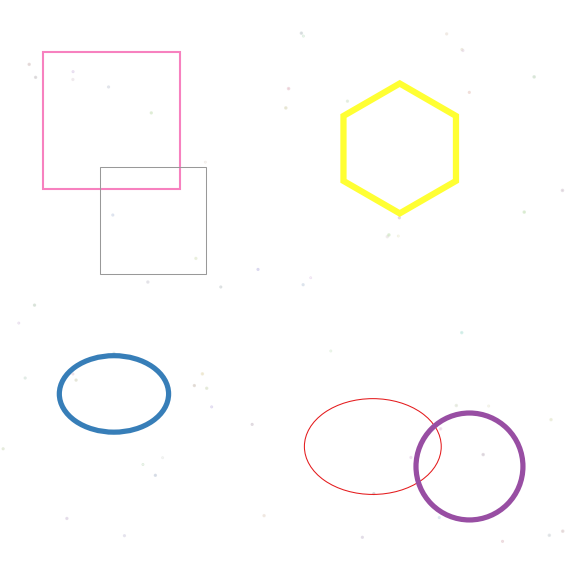[{"shape": "oval", "thickness": 0.5, "radius": 0.59, "center": [0.646, 0.226]}, {"shape": "oval", "thickness": 2.5, "radius": 0.47, "center": [0.197, 0.317]}, {"shape": "circle", "thickness": 2.5, "radius": 0.46, "center": [0.813, 0.191]}, {"shape": "hexagon", "thickness": 3, "radius": 0.56, "center": [0.692, 0.742]}, {"shape": "square", "thickness": 1, "radius": 0.59, "center": [0.194, 0.791]}, {"shape": "square", "thickness": 0.5, "radius": 0.46, "center": [0.265, 0.617]}]